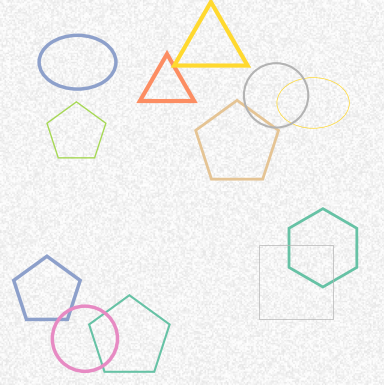[{"shape": "hexagon", "thickness": 2, "radius": 0.51, "center": [0.839, 0.356]}, {"shape": "pentagon", "thickness": 1.5, "radius": 0.55, "center": [0.336, 0.123]}, {"shape": "triangle", "thickness": 3, "radius": 0.41, "center": [0.434, 0.778]}, {"shape": "pentagon", "thickness": 2.5, "radius": 0.45, "center": [0.122, 0.244]}, {"shape": "oval", "thickness": 2.5, "radius": 0.5, "center": [0.201, 0.838]}, {"shape": "circle", "thickness": 2.5, "radius": 0.42, "center": [0.221, 0.12]}, {"shape": "pentagon", "thickness": 1, "radius": 0.4, "center": [0.199, 0.655]}, {"shape": "oval", "thickness": 0.5, "radius": 0.47, "center": [0.813, 0.733]}, {"shape": "triangle", "thickness": 3, "radius": 0.55, "center": [0.548, 0.885]}, {"shape": "pentagon", "thickness": 2, "radius": 0.57, "center": [0.616, 0.626]}, {"shape": "circle", "thickness": 1.5, "radius": 0.42, "center": [0.717, 0.752]}, {"shape": "square", "thickness": 0.5, "radius": 0.48, "center": [0.769, 0.268]}]